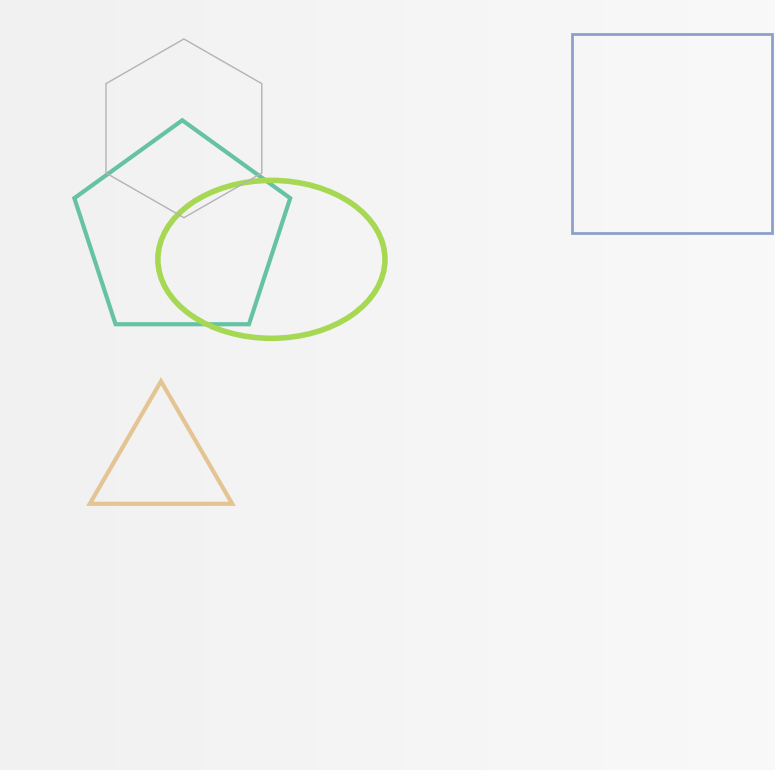[{"shape": "pentagon", "thickness": 1.5, "radius": 0.73, "center": [0.235, 0.697]}, {"shape": "square", "thickness": 1, "radius": 0.65, "center": [0.867, 0.827]}, {"shape": "oval", "thickness": 2, "radius": 0.73, "center": [0.35, 0.663]}, {"shape": "triangle", "thickness": 1.5, "radius": 0.53, "center": [0.208, 0.399]}, {"shape": "hexagon", "thickness": 0.5, "radius": 0.58, "center": [0.237, 0.833]}]